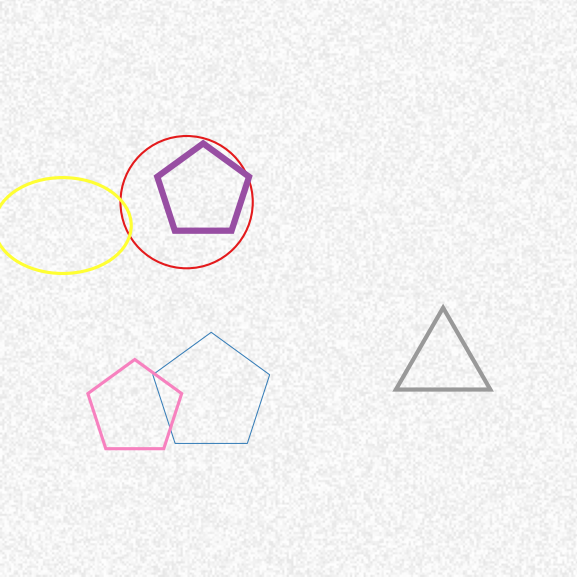[{"shape": "circle", "thickness": 1, "radius": 0.57, "center": [0.323, 0.649]}, {"shape": "pentagon", "thickness": 0.5, "radius": 0.53, "center": [0.366, 0.317]}, {"shape": "pentagon", "thickness": 3, "radius": 0.42, "center": [0.352, 0.667]}, {"shape": "oval", "thickness": 1.5, "radius": 0.59, "center": [0.109, 0.609]}, {"shape": "pentagon", "thickness": 1.5, "radius": 0.43, "center": [0.233, 0.291]}, {"shape": "triangle", "thickness": 2, "radius": 0.47, "center": [0.767, 0.372]}]